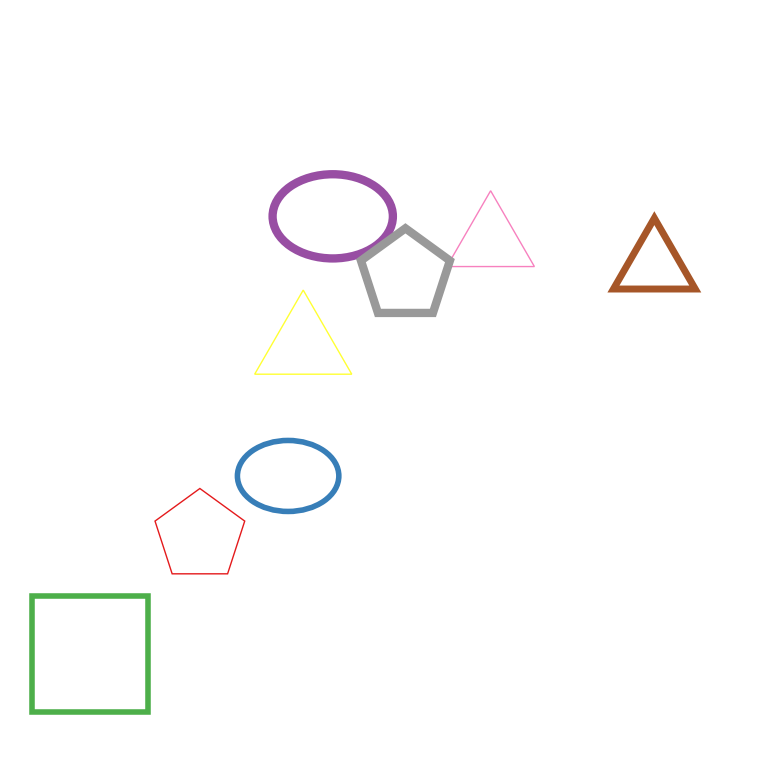[{"shape": "pentagon", "thickness": 0.5, "radius": 0.31, "center": [0.26, 0.304]}, {"shape": "oval", "thickness": 2, "radius": 0.33, "center": [0.374, 0.382]}, {"shape": "square", "thickness": 2, "radius": 0.38, "center": [0.117, 0.151]}, {"shape": "oval", "thickness": 3, "radius": 0.39, "center": [0.432, 0.719]}, {"shape": "triangle", "thickness": 0.5, "radius": 0.36, "center": [0.394, 0.55]}, {"shape": "triangle", "thickness": 2.5, "radius": 0.31, "center": [0.85, 0.655]}, {"shape": "triangle", "thickness": 0.5, "radius": 0.33, "center": [0.637, 0.687]}, {"shape": "pentagon", "thickness": 3, "radius": 0.3, "center": [0.527, 0.643]}]